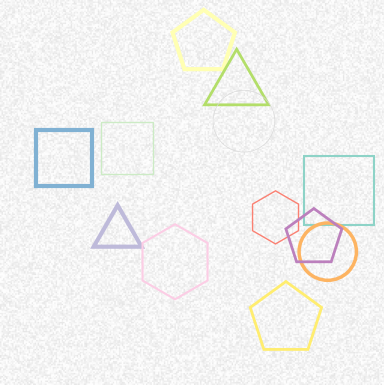[{"shape": "square", "thickness": 1.5, "radius": 0.45, "center": [0.88, 0.505]}, {"shape": "pentagon", "thickness": 3, "radius": 0.43, "center": [0.529, 0.889]}, {"shape": "triangle", "thickness": 3, "radius": 0.36, "center": [0.306, 0.395]}, {"shape": "hexagon", "thickness": 1, "radius": 0.34, "center": [0.716, 0.435]}, {"shape": "square", "thickness": 3, "radius": 0.37, "center": [0.167, 0.59]}, {"shape": "circle", "thickness": 2.5, "radius": 0.37, "center": [0.851, 0.346]}, {"shape": "triangle", "thickness": 2, "radius": 0.48, "center": [0.615, 0.776]}, {"shape": "hexagon", "thickness": 1.5, "radius": 0.49, "center": [0.455, 0.32]}, {"shape": "circle", "thickness": 0.5, "radius": 0.4, "center": [0.634, 0.685]}, {"shape": "pentagon", "thickness": 2, "radius": 0.38, "center": [0.815, 0.382]}, {"shape": "square", "thickness": 1, "radius": 0.34, "center": [0.33, 0.616]}, {"shape": "pentagon", "thickness": 2, "radius": 0.49, "center": [0.743, 0.171]}]